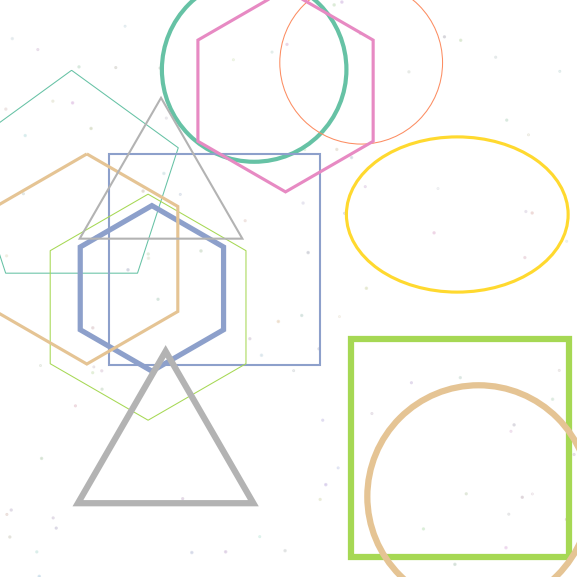[{"shape": "pentagon", "thickness": 0.5, "radius": 0.97, "center": [0.124, 0.683]}, {"shape": "circle", "thickness": 2, "radius": 0.8, "center": [0.44, 0.879]}, {"shape": "circle", "thickness": 0.5, "radius": 0.7, "center": [0.625, 0.891]}, {"shape": "hexagon", "thickness": 2.5, "radius": 0.72, "center": [0.263, 0.5]}, {"shape": "square", "thickness": 1, "radius": 0.91, "center": [0.371, 0.55]}, {"shape": "hexagon", "thickness": 1.5, "radius": 0.88, "center": [0.494, 0.842]}, {"shape": "hexagon", "thickness": 0.5, "radius": 0.98, "center": [0.256, 0.467]}, {"shape": "square", "thickness": 3, "radius": 0.94, "center": [0.797, 0.224]}, {"shape": "oval", "thickness": 1.5, "radius": 0.96, "center": [0.792, 0.628]}, {"shape": "hexagon", "thickness": 1.5, "radius": 0.91, "center": [0.15, 0.551]}, {"shape": "circle", "thickness": 3, "radius": 0.96, "center": [0.829, 0.139]}, {"shape": "triangle", "thickness": 3, "radius": 0.88, "center": [0.287, 0.215]}, {"shape": "triangle", "thickness": 1, "radius": 0.81, "center": [0.279, 0.667]}]